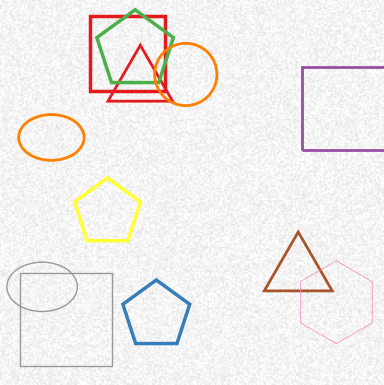[{"shape": "triangle", "thickness": 2, "radius": 0.48, "center": [0.364, 0.786]}, {"shape": "square", "thickness": 2.5, "radius": 0.49, "center": [0.332, 0.86]}, {"shape": "pentagon", "thickness": 2.5, "radius": 0.46, "center": [0.406, 0.181]}, {"shape": "pentagon", "thickness": 2.5, "radius": 0.52, "center": [0.351, 0.87]}, {"shape": "square", "thickness": 2, "radius": 0.54, "center": [0.893, 0.718]}, {"shape": "oval", "thickness": 2, "radius": 0.42, "center": [0.134, 0.643]}, {"shape": "circle", "thickness": 2, "radius": 0.4, "center": [0.483, 0.807]}, {"shape": "pentagon", "thickness": 2.5, "radius": 0.45, "center": [0.279, 0.448]}, {"shape": "triangle", "thickness": 2, "radius": 0.51, "center": [0.775, 0.295]}, {"shape": "hexagon", "thickness": 0.5, "radius": 0.54, "center": [0.874, 0.215]}, {"shape": "square", "thickness": 1, "radius": 0.6, "center": [0.172, 0.17]}, {"shape": "oval", "thickness": 1, "radius": 0.46, "center": [0.109, 0.255]}]